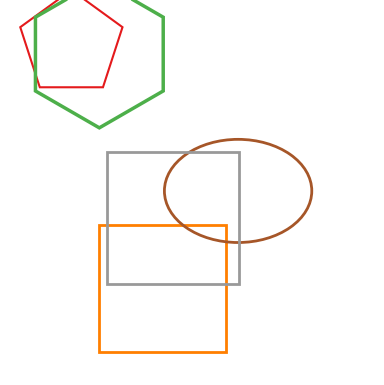[{"shape": "pentagon", "thickness": 1.5, "radius": 0.7, "center": [0.185, 0.886]}, {"shape": "hexagon", "thickness": 2.5, "radius": 0.96, "center": [0.258, 0.86]}, {"shape": "square", "thickness": 2, "radius": 0.82, "center": [0.421, 0.252]}, {"shape": "oval", "thickness": 2, "radius": 0.96, "center": [0.618, 0.504]}, {"shape": "square", "thickness": 2, "radius": 0.85, "center": [0.449, 0.433]}]